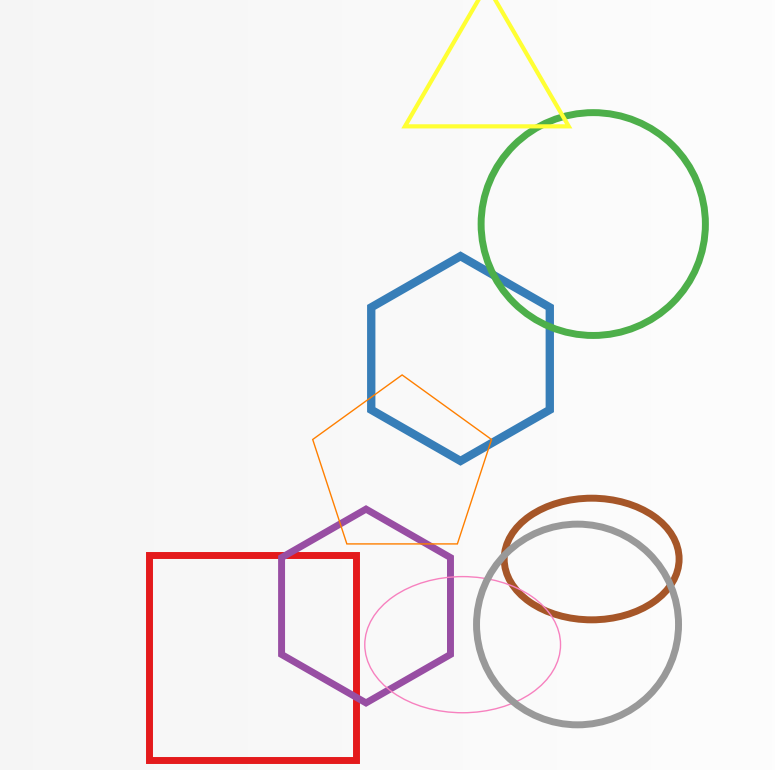[{"shape": "square", "thickness": 2.5, "radius": 0.67, "center": [0.326, 0.146]}, {"shape": "hexagon", "thickness": 3, "radius": 0.67, "center": [0.594, 0.534]}, {"shape": "circle", "thickness": 2.5, "radius": 0.72, "center": [0.765, 0.709]}, {"shape": "hexagon", "thickness": 2.5, "radius": 0.63, "center": [0.472, 0.213]}, {"shape": "pentagon", "thickness": 0.5, "radius": 0.61, "center": [0.519, 0.392]}, {"shape": "triangle", "thickness": 1.5, "radius": 0.61, "center": [0.628, 0.897]}, {"shape": "oval", "thickness": 2.5, "radius": 0.56, "center": [0.763, 0.274]}, {"shape": "oval", "thickness": 0.5, "radius": 0.63, "center": [0.597, 0.163]}, {"shape": "circle", "thickness": 2.5, "radius": 0.65, "center": [0.745, 0.189]}]